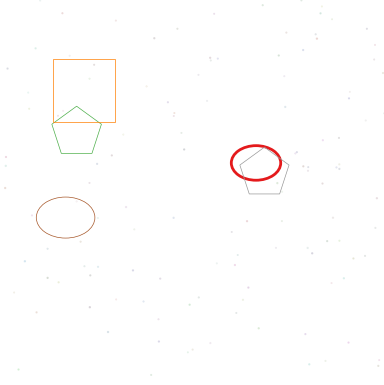[{"shape": "oval", "thickness": 2, "radius": 0.32, "center": [0.665, 0.577]}, {"shape": "pentagon", "thickness": 0.5, "radius": 0.34, "center": [0.199, 0.656]}, {"shape": "square", "thickness": 0.5, "radius": 0.4, "center": [0.219, 0.765]}, {"shape": "oval", "thickness": 0.5, "radius": 0.38, "center": [0.17, 0.435]}, {"shape": "pentagon", "thickness": 0.5, "radius": 0.34, "center": [0.687, 0.551]}]